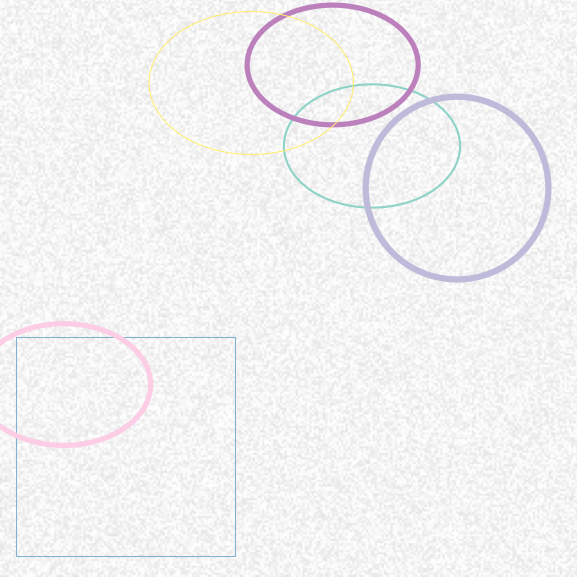[{"shape": "oval", "thickness": 1, "radius": 0.76, "center": [0.644, 0.746]}, {"shape": "circle", "thickness": 3, "radius": 0.79, "center": [0.791, 0.673]}, {"shape": "square", "thickness": 0.5, "radius": 0.95, "center": [0.217, 0.226]}, {"shape": "oval", "thickness": 2.5, "radius": 0.75, "center": [0.11, 0.333]}, {"shape": "oval", "thickness": 2.5, "radius": 0.74, "center": [0.576, 0.887]}, {"shape": "oval", "thickness": 0.5, "radius": 0.88, "center": [0.435, 0.855]}]